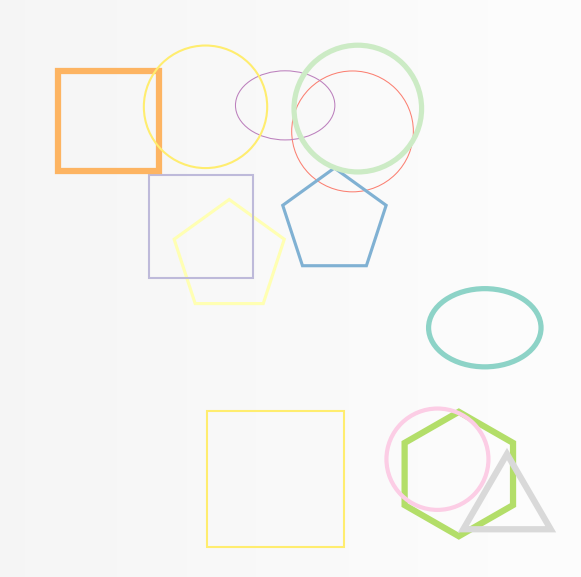[{"shape": "oval", "thickness": 2.5, "radius": 0.48, "center": [0.834, 0.432]}, {"shape": "pentagon", "thickness": 1.5, "radius": 0.5, "center": [0.394, 0.554]}, {"shape": "square", "thickness": 1, "radius": 0.45, "center": [0.345, 0.606]}, {"shape": "circle", "thickness": 0.5, "radius": 0.52, "center": [0.607, 0.772]}, {"shape": "pentagon", "thickness": 1.5, "radius": 0.47, "center": [0.575, 0.615]}, {"shape": "square", "thickness": 3, "radius": 0.43, "center": [0.187, 0.789]}, {"shape": "hexagon", "thickness": 3, "radius": 0.54, "center": [0.789, 0.178]}, {"shape": "circle", "thickness": 2, "radius": 0.44, "center": [0.753, 0.204]}, {"shape": "triangle", "thickness": 3, "radius": 0.43, "center": [0.872, 0.126]}, {"shape": "oval", "thickness": 0.5, "radius": 0.43, "center": [0.491, 0.817]}, {"shape": "circle", "thickness": 2.5, "radius": 0.55, "center": [0.616, 0.811]}, {"shape": "circle", "thickness": 1, "radius": 0.53, "center": [0.354, 0.814]}, {"shape": "square", "thickness": 1, "radius": 0.59, "center": [0.474, 0.17]}]